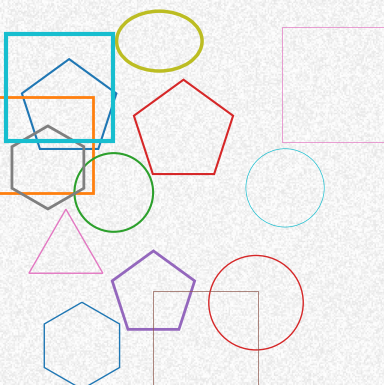[{"shape": "hexagon", "thickness": 1, "radius": 0.56, "center": [0.213, 0.102]}, {"shape": "pentagon", "thickness": 1.5, "radius": 0.65, "center": [0.18, 0.717]}, {"shape": "square", "thickness": 2, "radius": 0.62, "center": [0.116, 0.623]}, {"shape": "circle", "thickness": 1.5, "radius": 0.51, "center": [0.296, 0.5]}, {"shape": "pentagon", "thickness": 1.5, "radius": 0.68, "center": [0.477, 0.657]}, {"shape": "circle", "thickness": 1, "radius": 0.61, "center": [0.665, 0.214]}, {"shape": "pentagon", "thickness": 2, "radius": 0.56, "center": [0.399, 0.236]}, {"shape": "square", "thickness": 0.5, "radius": 0.68, "center": [0.534, 0.107]}, {"shape": "triangle", "thickness": 1, "radius": 0.55, "center": [0.171, 0.346]}, {"shape": "square", "thickness": 0.5, "radius": 0.75, "center": [0.883, 0.78]}, {"shape": "hexagon", "thickness": 2, "radius": 0.54, "center": [0.124, 0.565]}, {"shape": "oval", "thickness": 2.5, "radius": 0.56, "center": [0.414, 0.893]}, {"shape": "circle", "thickness": 0.5, "radius": 0.51, "center": [0.74, 0.512]}, {"shape": "square", "thickness": 3, "radius": 0.7, "center": [0.155, 0.773]}]